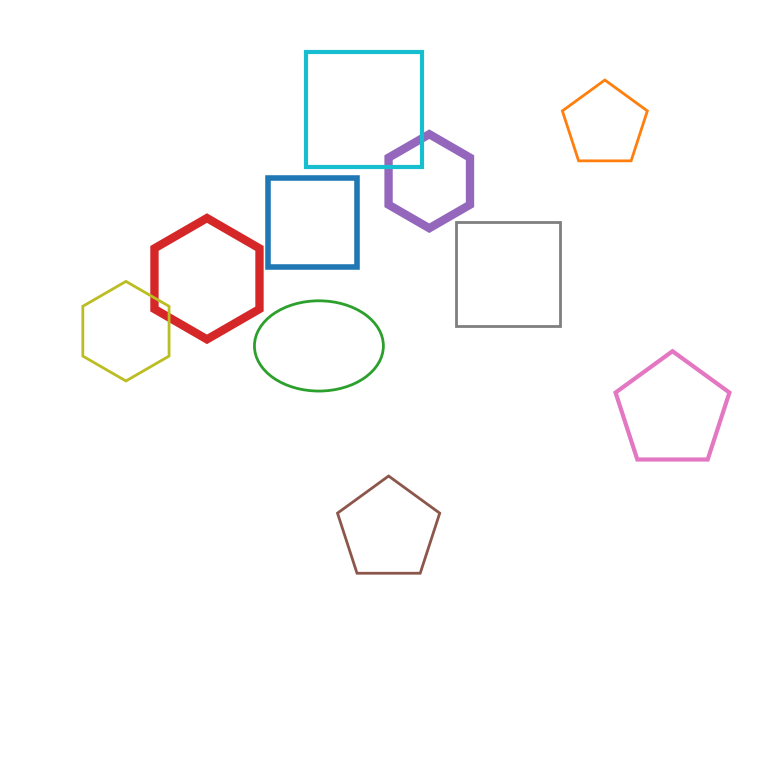[{"shape": "square", "thickness": 2, "radius": 0.29, "center": [0.406, 0.711]}, {"shape": "pentagon", "thickness": 1, "radius": 0.29, "center": [0.786, 0.838]}, {"shape": "oval", "thickness": 1, "radius": 0.42, "center": [0.414, 0.551]}, {"shape": "hexagon", "thickness": 3, "radius": 0.39, "center": [0.269, 0.638]}, {"shape": "hexagon", "thickness": 3, "radius": 0.31, "center": [0.558, 0.765]}, {"shape": "pentagon", "thickness": 1, "radius": 0.35, "center": [0.505, 0.312]}, {"shape": "pentagon", "thickness": 1.5, "radius": 0.39, "center": [0.873, 0.466]}, {"shape": "square", "thickness": 1, "radius": 0.34, "center": [0.659, 0.644]}, {"shape": "hexagon", "thickness": 1, "radius": 0.32, "center": [0.164, 0.57]}, {"shape": "square", "thickness": 1.5, "radius": 0.38, "center": [0.472, 0.858]}]